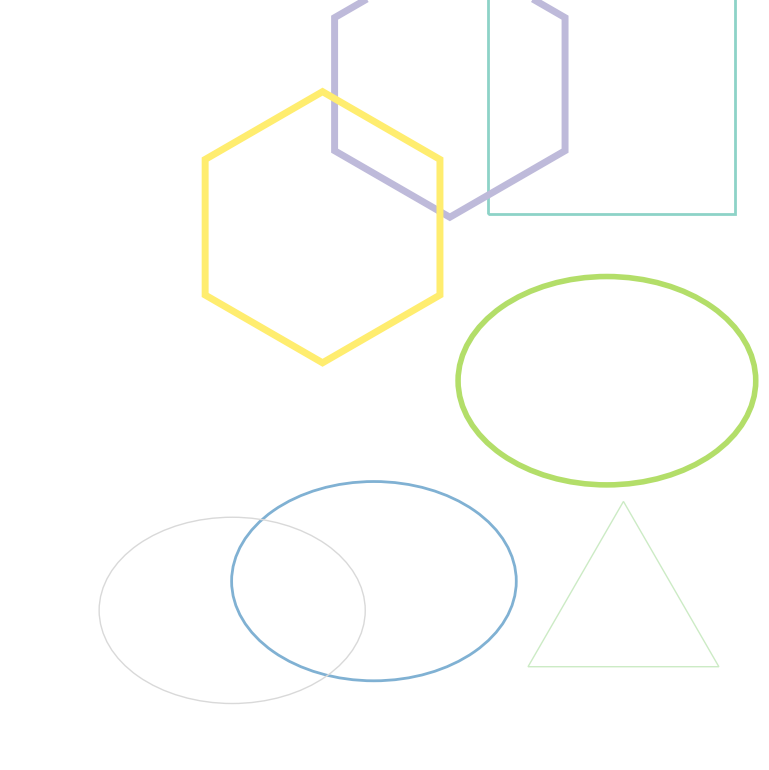[{"shape": "square", "thickness": 1, "radius": 0.8, "center": [0.794, 0.883]}, {"shape": "hexagon", "thickness": 2.5, "radius": 0.86, "center": [0.584, 0.891]}, {"shape": "oval", "thickness": 1, "radius": 0.92, "center": [0.486, 0.245]}, {"shape": "oval", "thickness": 2, "radius": 0.97, "center": [0.788, 0.506]}, {"shape": "oval", "thickness": 0.5, "radius": 0.86, "center": [0.302, 0.207]}, {"shape": "triangle", "thickness": 0.5, "radius": 0.72, "center": [0.81, 0.206]}, {"shape": "hexagon", "thickness": 2.5, "radius": 0.88, "center": [0.419, 0.705]}]